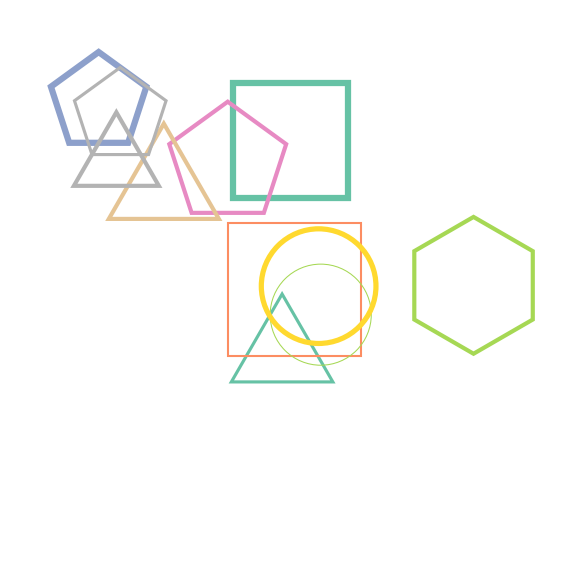[{"shape": "triangle", "thickness": 1.5, "radius": 0.51, "center": [0.488, 0.389]}, {"shape": "square", "thickness": 3, "radius": 0.5, "center": [0.503, 0.756]}, {"shape": "square", "thickness": 1, "radius": 0.58, "center": [0.51, 0.497]}, {"shape": "pentagon", "thickness": 3, "radius": 0.43, "center": [0.171, 0.822]}, {"shape": "pentagon", "thickness": 2, "radius": 0.53, "center": [0.394, 0.717]}, {"shape": "hexagon", "thickness": 2, "radius": 0.59, "center": [0.82, 0.505]}, {"shape": "circle", "thickness": 0.5, "radius": 0.44, "center": [0.555, 0.454]}, {"shape": "circle", "thickness": 2.5, "radius": 0.5, "center": [0.552, 0.504]}, {"shape": "triangle", "thickness": 2, "radius": 0.55, "center": [0.284, 0.675]}, {"shape": "triangle", "thickness": 2, "radius": 0.42, "center": [0.201, 0.72]}, {"shape": "pentagon", "thickness": 1.5, "radius": 0.42, "center": [0.208, 0.799]}]